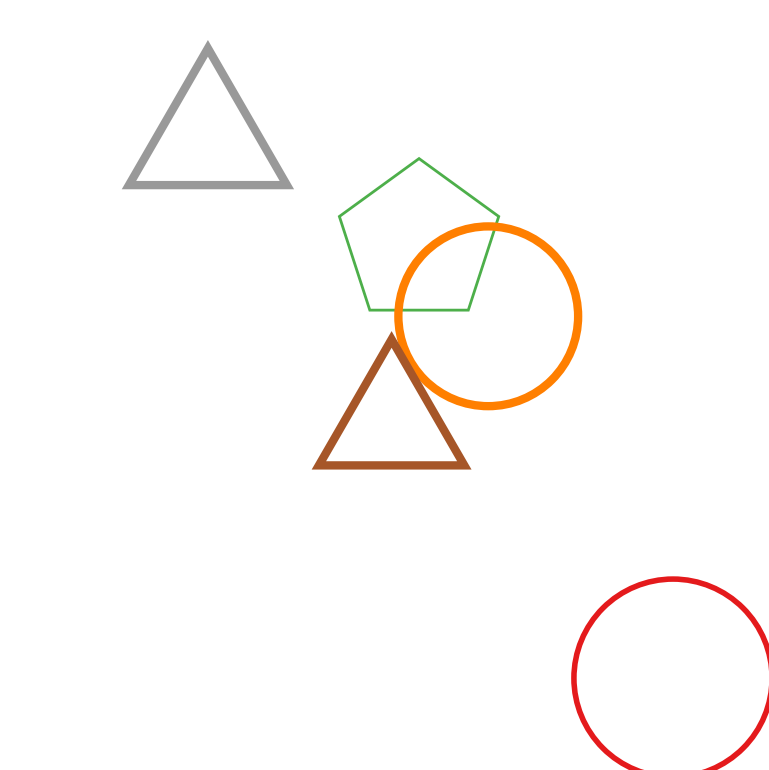[{"shape": "circle", "thickness": 2, "radius": 0.64, "center": [0.874, 0.119]}, {"shape": "pentagon", "thickness": 1, "radius": 0.54, "center": [0.544, 0.685]}, {"shape": "circle", "thickness": 3, "radius": 0.58, "center": [0.634, 0.589]}, {"shape": "triangle", "thickness": 3, "radius": 0.55, "center": [0.509, 0.45]}, {"shape": "triangle", "thickness": 3, "radius": 0.59, "center": [0.27, 0.819]}]